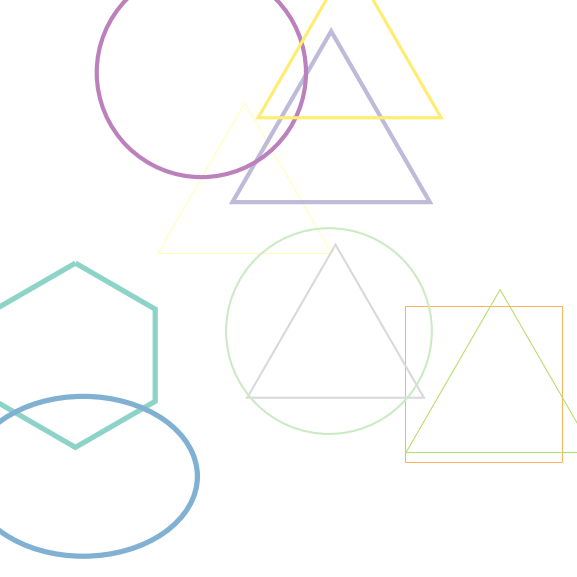[{"shape": "hexagon", "thickness": 2.5, "radius": 0.8, "center": [0.131, 0.384]}, {"shape": "triangle", "thickness": 0.5, "radius": 0.87, "center": [0.424, 0.647]}, {"shape": "triangle", "thickness": 2, "radius": 0.99, "center": [0.573, 0.748]}, {"shape": "oval", "thickness": 2.5, "radius": 0.99, "center": [0.144, 0.174]}, {"shape": "square", "thickness": 0.5, "radius": 0.68, "center": [0.837, 0.334]}, {"shape": "triangle", "thickness": 0.5, "radius": 0.94, "center": [0.866, 0.31]}, {"shape": "triangle", "thickness": 1, "radius": 0.88, "center": [0.581, 0.399]}, {"shape": "circle", "thickness": 2, "radius": 0.91, "center": [0.349, 0.874]}, {"shape": "circle", "thickness": 1, "radius": 0.89, "center": [0.57, 0.426]}, {"shape": "triangle", "thickness": 1.5, "radius": 0.91, "center": [0.605, 0.887]}]